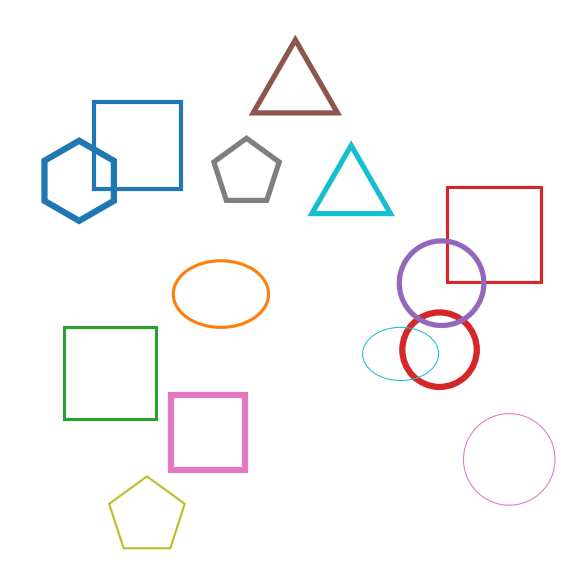[{"shape": "square", "thickness": 2, "radius": 0.38, "center": [0.238, 0.747]}, {"shape": "hexagon", "thickness": 3, "radius": 0.35, "center": [0.137, 0.686]}, {"shape": "oval", "thickness": 1.5, "radius": 0.41, "center": [0.383, 0.49]}, {"shape": "square", "thickness": 1.5, "radius": 0.4, "center": [0.191, 0.353]}, {"shape": "square", "thickness": 1.5, "radius": 0.41, "center": [0.855, 0.593]}, {"shape": "circle", "thickness": 3, "radius": 0.32, "center": [0.761, 0.394]}, {"shape": "circle", "thickness": 2.5, "radius": 0.37, "center": [0.765, 0.509]}, {"shape": "triangle", "thickness": 2.5, "radius": 0.42, "center": [0.511, 0.846]}, {"shape": "circle", "thickness": 0.5, "radius": 0.4, "center": [0.882, 0.204]}, {"shape": "square", "thickness": 3, "radius": 0.32, "center": [0.36, 0.25]}, {"shape": "pentagon", "thickness": 2.5, "radius": 0.3, "center": [0.427, 0.7]}, {"shape": "pentagon", "thickness": 1, "radius": 0.34, "center": [0.254, 0.105]}, {"shape": "triangle", "thickness": 2.5, "radius": 0.39, "center": [0.608, 0.669]}, {"shape": "oval", "thickness": 0.5, "radius": 0.33, "center": [0.694, 0.386]}]